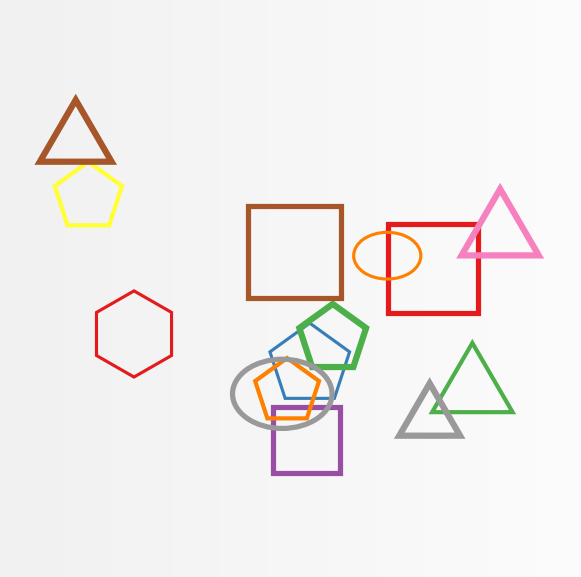[{"shape": "hexagon", "thickness": 1.5, "radius": 0.37, "center": [0.231, 0.421]}, {"shape": "square", "thickness": 2.5, "radius": 0.39, "center": [0.745, 0.534]}, {"shape": "pentagon", "thickness": 1.5, "radius": 0.36, "center": [0.533, 0.368]}, {"shape": "pentagon", "thickness": 3, "radius": 0.3, "center": [0.572, 0.412]}, {"shape": "triangle", "thickness": 2, "radius": 0.4, "center": [0.813, 0.325]}, {"shape": "square", "thickness": 2.5, "radius": 0.29, "center": [0.527, 0.237]}, {"shape": "pentagon", "thickness": 2, "radius": 0.29, "center": [0.494, 0.321]}, {"shape": "oval", "thickness": 1.5, "radius": 0.29, "center": [0.666, 0.556]}, {"shape": "pentagon", "thickness": 2, "radius": 0.3, "center": [0.152, 0.658]}, {"shape": "triangle", "thickness": 3, "radius": 0.36, "center": [0.13, 0.755]}, {"shape": "square", "thickness": 2.5, "radius": 0.4, "center": [0.507, 0.563]}, {"shape": "triangle", "thickness": 3, "radius": 0.38, "center": [0.86, 0.595]}, {"shape": "oval", "thickness": 2.5, "radius": 0.43, "center": [0.486, 0.317]}, {"shape": "triangle", "thickness": 3, "radius": 0.3, "center": [0.739, 0.275]}]